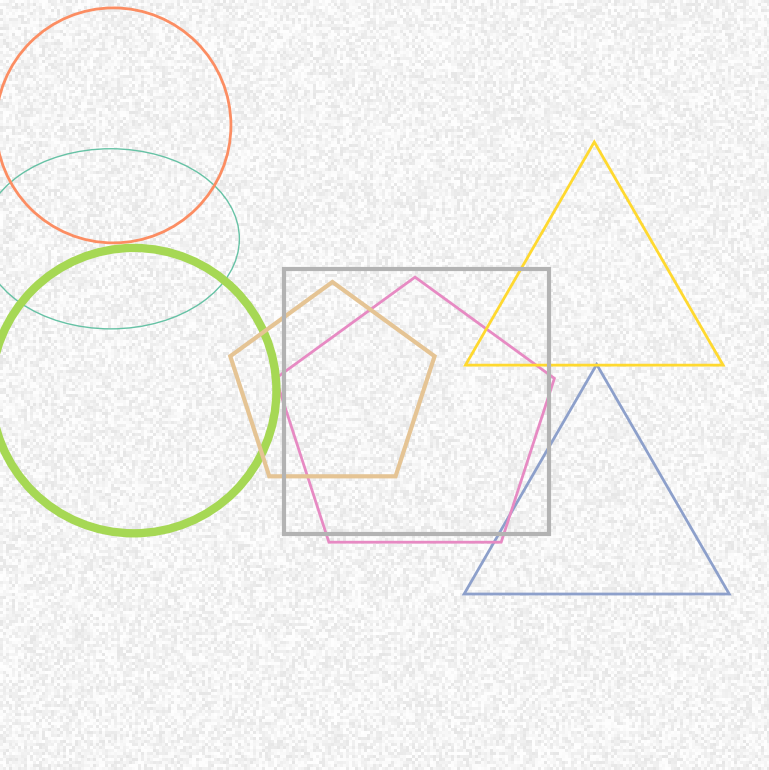[{"shape": "oval", "thickness": 0.5, "radius": 0.84, "center": [0.144, 0.69]}, {"shape": "circle", "thickness": 1, "radius": 0.76, "center": [0.147, 0.837]}, {"shape": "triangle", "thickness": 1, "radius": 0.99, "center": [0.775, 0.328]}, {"shape": "pentagon", "thickness": 1, "radius": 0.95, "center": [0.539, 0.45]}, {"shape": "circle", "thickness": 3, "radius": 0.93, "center": [0.174, 0.493]}, {"shape": "triangle", "thickness": 1, "radius": 0.97, "center": [0.772, 0.622]}, {"shape": "pentagon", "thickness": 1.5, "radius": 0.7, "center": [0.432, 0.494]}, {"shape": "square", "thickness": 1.5, "radius": 0.86, "center": [0.541, 0.479]}]